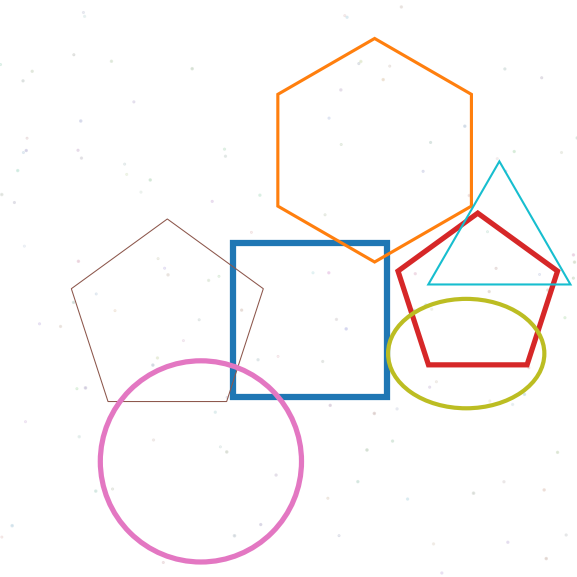[{"shape": "square", "thickness": 3, "radius": 0.67, "center": [0.536, 0.445]}, {"shape": "hexagon", "thickness": 1.5, "radius": 0.97, "center": [0.649, 0.739]}, {"shape": "pentagon", "thickness": 2.5, "radius": 0.73, "center": [0.827, 0.485]}, {"shape": "pentagon", "thickness": 0.5, "radius": 0.87, "center": [0.29, 0.445]}, {"shape": "circle", "thickness": 2.5, "radius": 0.87, "center": [0.348, 0.2]}, {"shape": "oval", "thickness": 2, "radius": 0.68, "center": [0.807, 0.387]}, {"shape": "triangle", "thickness": 1, "radius": 0.71, "center": [0.865, 0.578]}]